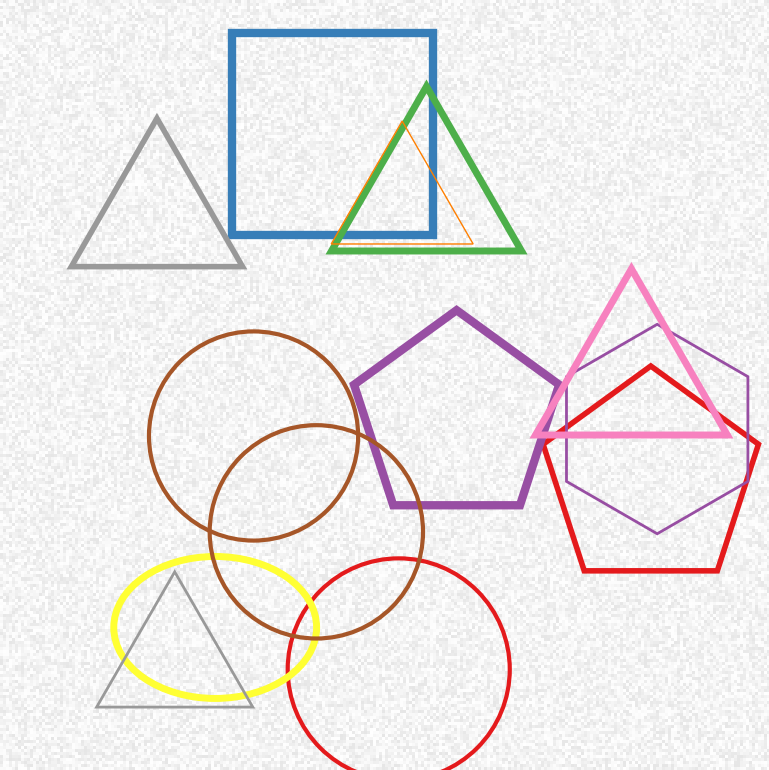[{"shape": "pentagon", "thickness": 2, "radius": 0.74, "center": [0.845, 0.378]}, {"shape": "circle", "thickness": 1.5, "radius": 0.72, "center": [0.518, 0.131]}, {"shape": "square", "thickness": 3, "radius": 0.65, "center": [0.432, 0.826]}, {"shape": "triangle", "thickness": 2.5, "radius": 0.71, "center": [0.554, 0.745]}, {"shape": "hexagon", "thickness": 1, "radius": 0.68, "center": [0.853, 0.443]}, {"shape": "pentagon", "thickness": 3, "radius": 0.7, "center": [0.593, 0.457]}, {"shape": "triangle", "thickness": 0.5, "radius": 0.53, "center": [0.522, 0.736]}, {"shape": "oval", "thickness": 2.5, "radius": 0.66, "center": [0.279, 0.185]}, {"shape": "circle", "thickness": 1.5, "radius": 0.68, "center": [0.329, 0.434]}, {"shape": "circle", "thickness": 1.5, "radius": 0.69, "center": [0.411, 0.309]}, {"shape": "triangle", "thickness": 2.5, "radius": 0.72, "center": [0.82, 0.507]}, {"shape": "triangle", "thickness": 2, "radius": 0.64, "center": [0.204, 0.718]}, {"shape": "triangle", "thickness": 1, "radius": 0.59, "center": [0.227, 0.14]}]